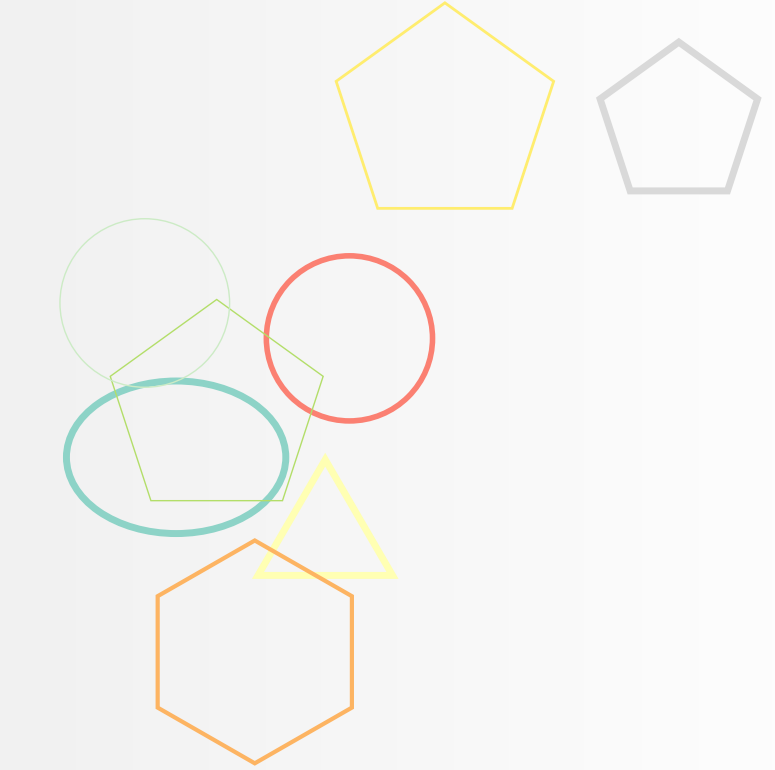[{"shape": "oval", "thickness": 2.5, "radius": 0.71, "center": [0.227, 0.406]}, {"shape": "triangle", "thickness": 2.5, "radius": 0.5, "center": [0.42, 0.303]}, {"shape": "circle", "thickness": 2, "radius": 0.54, "center": [0.451, 0.561]}, {"shape": "hexagon", "thickness": 1.5, "radius": 0.72, "center": [0.329, 0.153]}, {"shape": "pentagon", "thickness": 0.5, "radius": 0.72, "center": [0.28, 0.467]}, {"shape": "pentagon", "thickness": 2.5, "radius": 0.53, "center": [0.876, 0.838]}, {"shape": "circle", "thickness": 0.5, "radius": 0.55, "center": [0.187, 0.606]}, {"shape": "pentagon", "thickness": 1, "radius": 0.74, "center": [0.574, 0.849]}]